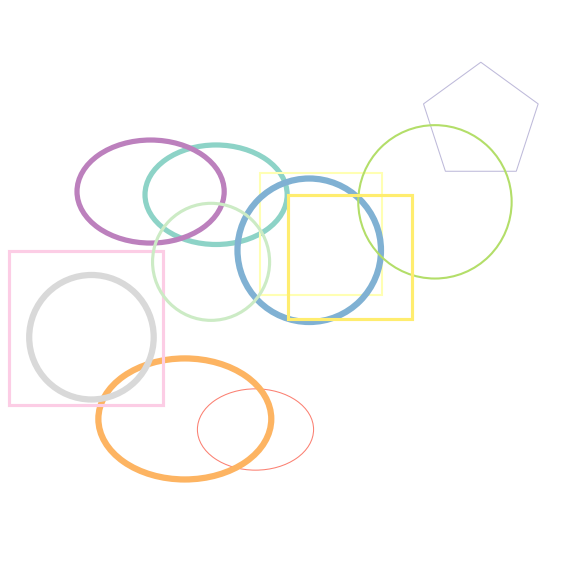[{"shape": "oval", "thickness": 2.5, "radius": 0.62, "center": [0.374, 0.662]}, {"shape": "square", "thickness": 1, "radius": 0.53, "center": [0.556, 0.595]}, {"shape": "pentagon", "thickness": 0.5, "radius": 0.52, "center": [0.833, 0.787]}, {"shape": "oval", "thickness": 0.5, "radius": 0.5, "center": [0.442, 0.255]}, {"shape": "circle", "thickness": 3, "radius": 0.62, "center": [0.535, 0.566]}, {"shape": "oval", "thickness": 3, "radius": 0.75, "center": [0.32, 0.274]}, {"shape": "circle", "thickness": 1, "radius": 0.66, "center": [0.753, 0.65]}, {"shape": "square", "thickness": 1.5, "radius": 0.67, "center": [0.149, 0.432]}, {"shape": "circle", "thickness": 3, "radius": 0.54, "center": [0.158, 0.415]}, {"shape": "oval", "thickness": 2.5, "radius": 0.64, "center": [0.261, 0.667]}, {"shape": "circle", "thickness": 1.5, "radius": 0.51, "center": [0.366, 0.546]}, {"shape": "square", "thickness": 1.5, "radius": 0.54, "center": [0.606, 0.554]}]